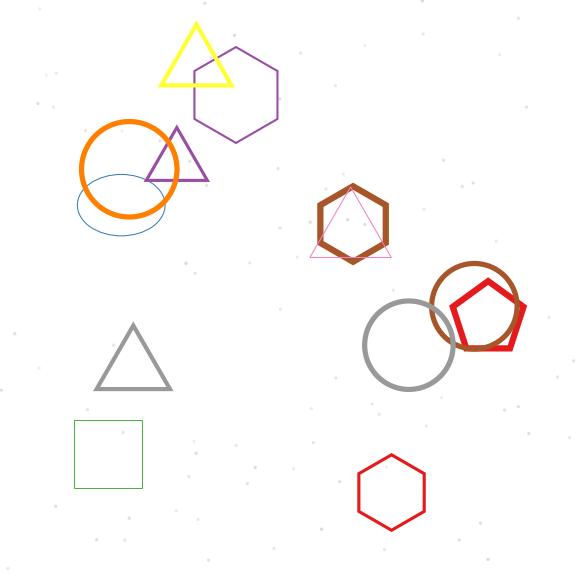[{"shape": "pentagon", "thickness": 3, "radius": 0.32, "center": [0.845, 0.448]}, {"shape": "hexagon", "thickness": 1.5, "radius": 0.33, "center": [0.678, 0.146]}, {"shape": "oval", "thickness": 0.5, "radius": 0.38, "center": [0.21, 0.644]}, {"shape": "square", "thickness": 0.5, "radius": 0.3, "center": [0.187, 0.213]}, {"shape": "hexagon", "thickness": 1, "radius": 0.42, "center": [0.409, 0.835]}, {"shape": "triangle", "thickness": 1.5, "radius": 0.31, "center": [0.306, 0.717]}, {"shape": "circle", "thickness": 2.5, "radius": 0.41, "center": [0.224, 0.706]}, {"shape": "triangle", "thickness": 2, "radius": 0.35, "center": [0.34, 0.886]}, {"shape": "circle", "thickness": 2.5, "radius": 0.37, "center": [0.821, 0.469]}, {"shape": "hexagon", "thickness": 3, "radius": 0.33, "center": [0.611, 0.611]}, {"shape": "triangle", "thickness": 0.5, "radius": 0.41, "center": [0.607, 0.594]}, {"shape": "triangle", "thickness": 2, "radius": 0.37, "center": [0.231, 0.362]}, {"shape": "circle", "thickness": 2.5, "radius": 0.38, "center": [0.708, 0.401]}]